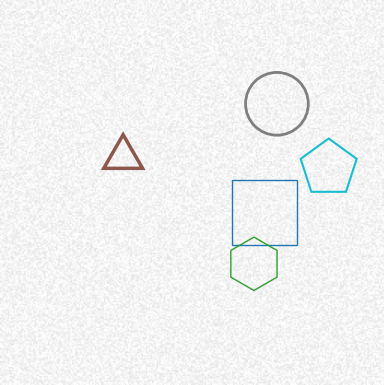[{"shape": "square", "thickness": 1, "radius": 0.42, "center": [0.687, 0.449]}, {"shape": "hexagon", "thickness": 1, "radius": 0.35, "center": [0.66, 0.315]}, {"shape": "triangle", "thickness": 2.5, "radius": 0.29, "center": [0.32, 0.592]}, {"shape": "circle", "thickness": 2, "radius": 0.41, "center": [0.719, 0.73]}, {"shape": "pentagon", "thickness": 1.5, "radius": 0.38, "center": [0.854, 0.564]}]